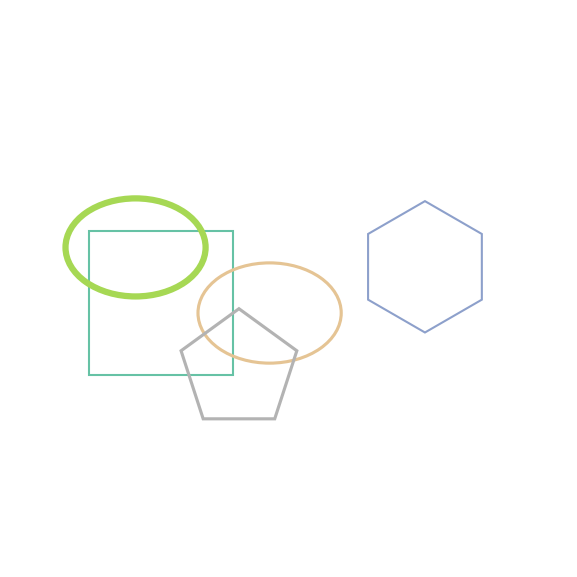[{"shape": "square", "thickness": 1, "radius": 0.62, "center": [0.279, 0.475]}, {"shape": "hexagon", "thickness": 1, "radius": 0.57, "center": [0.736, 0.537]}, {"shape": "oval", "thickness": 3, "radius": 0.61, "center": [0.235, 0.571]}, {"shape": "oval", "thickness": 1.5, "radius": 0.62, "center": [0.467, 0.457]}, {"shape": "pentagon", "thickness": 1.5, "radius": 0.53, "center": [0.414, 0.359]}]